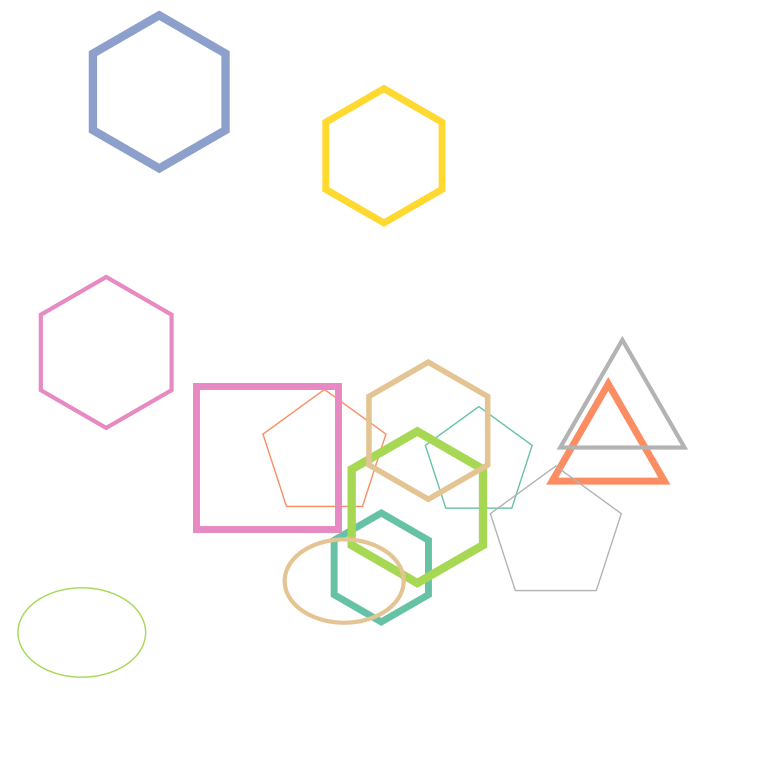[{"shape": "hexagon", "thickness": 2.5, "radius": 0.35, "center": [0.495, 0.263]}, {"shape": "pentagon", "thickness": 0.5, "radius": 0.36, "center": [0.622, 0.399]}, {"shape": "pentagon", "thickness": 0.5, "radius": 0.42, "center": [0.421, 0.41]}, {"shape": "triangle", "thickness": 2.5, "radius": 0.42, "center": [0.79, 0.417]}, {"shape": "hexagon", "thickness": 3, "radius": 0.5, "center": [0.207, 0.881]}, {"shape": "hexagon", "thickness": 1.5, "radius": 0.49, "center": [0.138, 0.542]}, {"shape": "square", "thickness": 2.5, "radius": 0.46, "center": [0.347, 0.406]}, {"shape": "hexagon", "thickness": 3, "radius": 0.49, "center": [0.542, 0.341]}, {"shape": "oval", "thickness": 0.5, "radius": 0.41, "center": [0.106, 0.179]}, {"shape": "hexagon", "thickness": 2.5, "radius": 0.44, "center": [0.499, 0.798]}, {"shape": "hexagon", "thickness": 2, "radius": 0.45, "center": [0.556, 0.441]}, {"shape": "oval", "thickness": 1.5, "radius": 0.39, "center": [0.447, 0.245]}, {"shape": "triangle", "thickness": 1.5, "radius": 0.47, "center": [0.808, 0.465]}, {"shape": "pentagon", "thickness": 0.5, "radius": 0.45, "center": [0.722, 0.305]}]